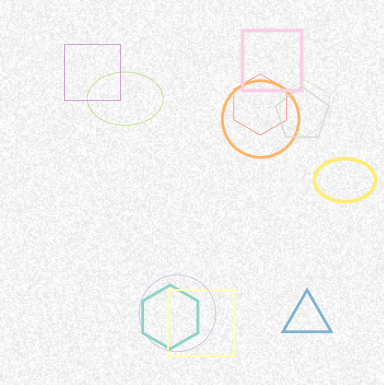[{"shape": "hexagon", "thickness": 2, "radius": 0.41, "center": [0.442, 0.177]}, {"shape": "square", "thickness": 1.5, "radius": 0.43, "center": [0.521, 0.16]}, {"shape": "circle", "thickness": 0.5, "radius": 0.5, "center": [0.461, 0.186]}, {"shape": "hexagon", "thickness": 0.5, "radius": 0.4, "center": [0.676, 0.728]}, {"shape": "triangle", "thickness": 2, "radius": 0.36, "center": [0.798, 0.174]}, {"shape": "circle", "thickness": 2, "radius": 0.5, "center": [0.677, 0.691]}, {"shape": "oval", "thickness": 0.5, "radius": 0.49, "center": [0.325, 0.744]}, {"shape": "square", "thickness": 2.5, "radius": 0.39, "center": [0.705, 0.844]}, {"shape": "pentagon", "thickness": 1, "radius": 0.36, "center": [0.785, 0.702]}, {"shape": "square", "thickness": 0.5, "radius": 0.36, "center": [0.24, 0.813]}, {"shape": "hexagon", "thickness": 0.5, "radius": 0.37, "center": [0.791, 0.719]}, {"shape": "oval", "thickness": 2.5, "radius": 0.4, "center": [0.896, 0.532]}]